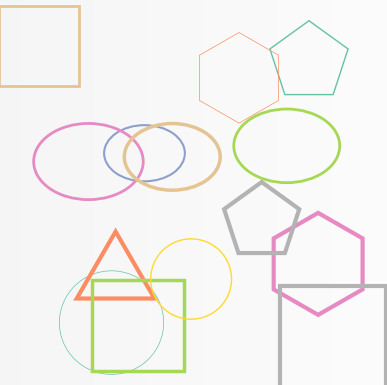[{"shape": "circle", "thickness": 0.5, "radius": 0.67, "center": [0.288, 0.162]}, {"shape": "pentagon", "thickness": 1, "radius": 0.53, "center": [0.797, 0.84]}, {"shape": "triangle", "thickness": 3, "radius": 0.58, "center": [0.298, 0.283]}, {"shape": "hexagon", "thickness": 0.5, "radius": 0.59, "center": [0.617, 0.798]}, {"shape": "oval", "thickness": 1.5, "radius": 0.52, "center": [0.373, 0.602]}, {"shape": "oval", "thickness": 2, "radius": 0.71, "center": [0.228, 0.58]}, {"shape": "hexagon", "thickness": 3, "radius": 0.66, "center": [0.821, 0.315]}, {"shape": "oval", "thickness": 2, "radius": 0.68, "center": [0.74, 0.621]}, {"shape": "square", "thickness": 2.5, "radius": 0.59, "center": [0.356, 0.153]}, {"shape": "circle", "thickness": 1, "radius": 0.52, "center": [0.493, 0.275]}, {"shape": "oval", "thickness": 2.5, "radius": 0.62, "center": [0.445, 0.593]}, {"shape": "square", "thickness": 2, "radius": 0.52, "center": [0.101, 0.881]}, {"shape": "square", "thickness": 3, "radius": 0.68, "center": [0.859, 0.12]}, {"shape": "pentagon", "thickness": 3, "radius": 0.51, "center": [0.675, 0.425]}]